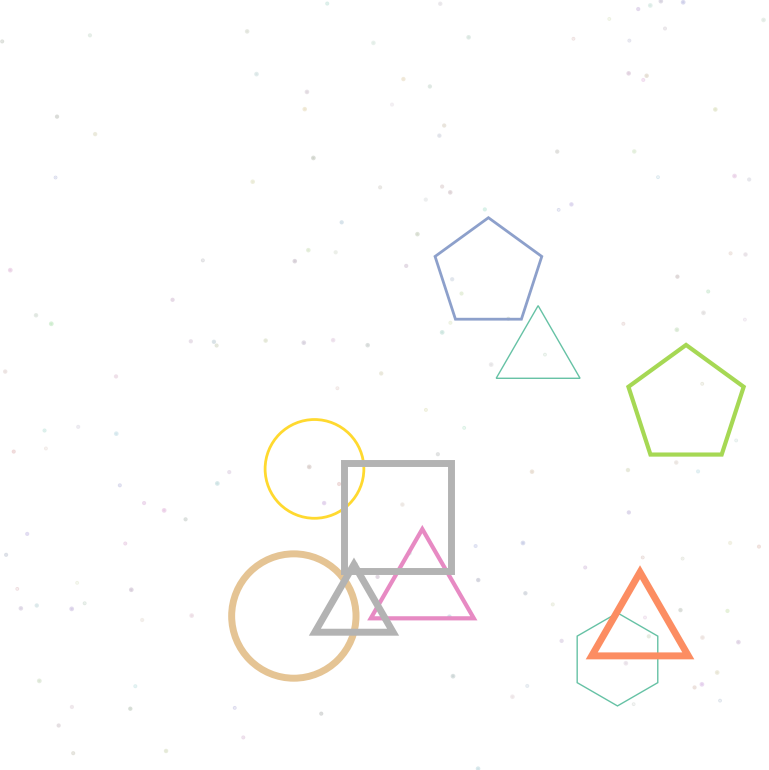[{"shape": "triangle", "thickness": 0.5, "radius": 0.31, "center": [0.699, 0.54]}, {"shape": "hexagon", "thickness": 0.5, "radius": 0.3, "center": [0.802, 0.144]}, {"shape": "triangle", "thickness": 2.5, "radius": 0.36, "center": [0.831, 0.184]}, {"shape": "pentagon", "thickness": 1, "radius": 0.36, "center": [0.634, 0.644]}, {"shape": "triangle", "thickness": 1.5, "radius": 0.39, "center": [0.548, 0.236]}, {"shape": "pentagon", "thickness": 1.5, "radius": 0.39, "center": [0.891, 0.473]}, {"shape": "circle", "thickness": 1, "radius": 0.32, "center": [0.408, 0.391]}, {"shape": "circle", "thickness": 2.5, "radius": 0.4, "center": [0.382, 0.2]}, {"shape": "triangle", "thickness": 2.5, "radius": 0.29, "center": [0.46, 0.208]}, {"shape": "square", "thickness": 2.5, "radius": 0.35, "center": [0.516, 0.329]}]